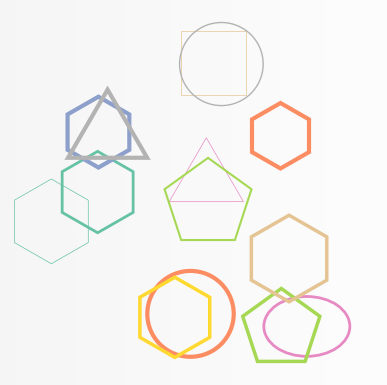[{"shape": "hexagon", "thickness": 0.5, "radius": 0.55, "center": [0.133, 0.425]}, {"shape": "hexagon", "thickness": 2, "radius": 0.53, "center": [0.252, 0.501]}, {"shape": "circle", "thickness": 3, "radius": 0.56, "center": [0.492, 0.185]}, {"shape": "hexagon", "thickness": 3, "radius": 0.42, "center": [0.724, 0.647]}, {"shape": "hexagon", "thickness": 3, "radius": 0.46, "center": [0.254, 0.657]}, {"shape": "oval", "thickness": 2, "radius": 0.55, "center": [0.792, 0.152]}, {"shape": "triangle", "thickness": 0.5, "radius": 0.55, "center": [0.532, 0.531]}, {"shape": "pentagon", "thickness": 2.5, "radius": 0.52, "center": [0.726, 0.146]}, {"shape": "pentagon", "thickness": 1.5, "radius": 0.59, "center": [0.537, 0.472]}, {"shape": "hexagon", "thickness": 2.5, "radius": 0.52, "center": [0.451, 0.176]}, {"shape": "hexagon", "thickness": 2.5, "radius": 0.56, "center": [0.746, 0.329]}, {"shape": "square", "thickness": 0.5, "radius": 0.42, "center": [0.551, 0.837]}, {"shape": "triangle", "thickness": 3, "radius": 0.59, "center": [0.278, 0.649]}, {"shape": "circle", "thickness": 1, "radius": 0.54, "center": [0.571, 0.834]}]